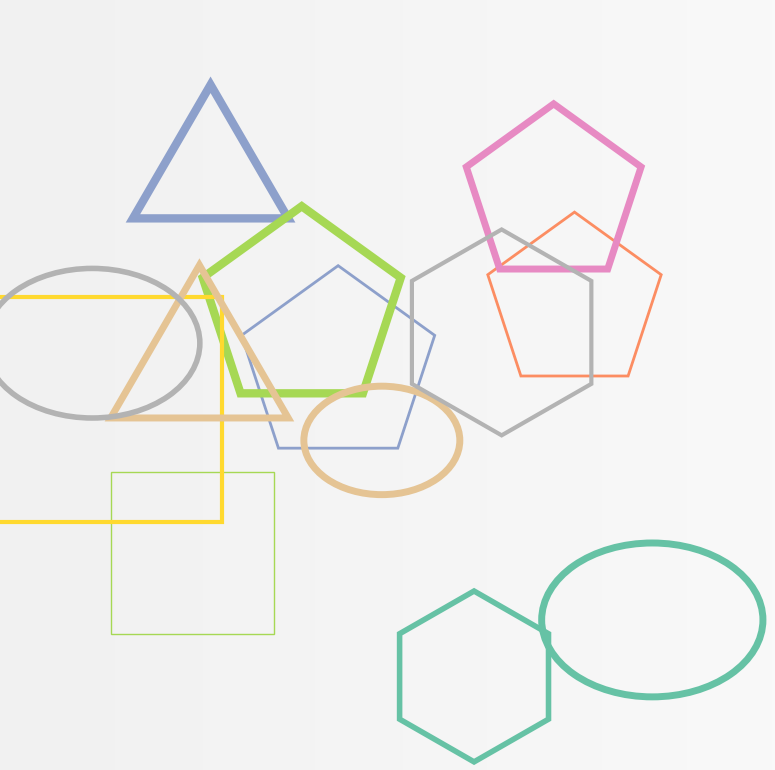[{"shape": "oval", "thickness": 2.5, "radius": 0.71, "center": [0.842, 0.195]}, {"shape": "hexagon", "thickness": 2, "radius": 0.55, "center": [0.612, 0.121]}, {"shape": "pentagon", "thickness": 1, "radius": 0.59, "center": [0.741, 0.607]}, {"shape": "pentagon", "thickness": 1, "radius": 0.66, "center": [0.436, 0.524]}, {"shape": "triangle", "thickness": 3, "radius": 0.58, "center": [0.272, 0.774]}, {"shape": "pentagon", "thickness": 2.5, "radius": 0.59, "center": [0.714, 0.747]}, {"shape": "pentagon", "thickness": 3, "radius": 0.67, "center": [0.389, 0.598]}, {"shape": "square", "thickness": 0.5, "radius": 0.53, "center": [0.249, 0.282]}, {"shape": "square", "thickness": 1.5, "radius": 0.73, "center": [0.14, 0.468]}, {"shape": "triangle", "thickness": 2.5, "radius": 0.66, "center": [0.257, 0.523]}, {"shape": "oval", "thickness": 2.5, "radius": 0.5, "center": [0.493, 0.428]}, {"shape": "oval", "thickness": 2, "radius": 0.69, "center": [0.119, 0.554]}, {"shape": "hexagon", "thickness": 1.5, "radius": 0.67, "center": [0.647, 0.568]}]